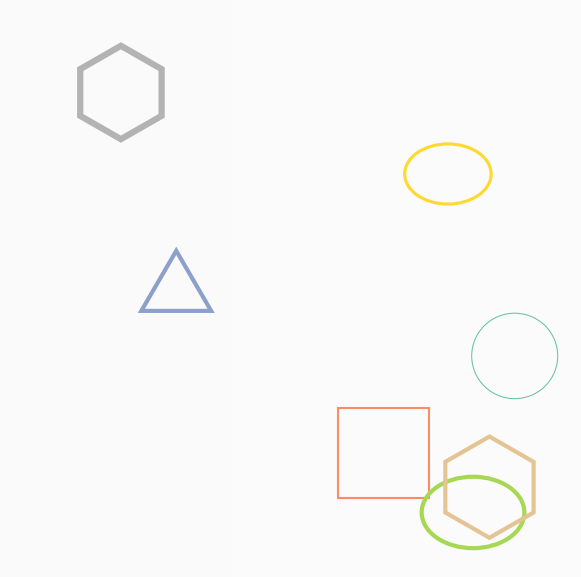[{"shape": "circle", "thickness": 0.5, "radius": 0.37, "center": [0.886, 0.383]}, {"shape": "square", "thickness": 1, "radius": 0.39, "center": [0.66, 0.214]}, {"shape": "triangle", "thickness": 2, "radius": 0.35, "center": [0.303, 0.495]}, {"shape": "oval", "thickness": 2, "radius": 0.44, "center": [0.814, 0.112]}, {"shape": "oval", "thickness": 1.5, "radius": 0.37, "center": [0.771, 0.698]}, {"shape": "hexagon", "thickness": 2, "radius": 0.44, "center": [0.842, 0.156]}, {"shape": "hexagon", "thickness": 3, "radius": 0.4, "center": [0.208, 0.839]}]